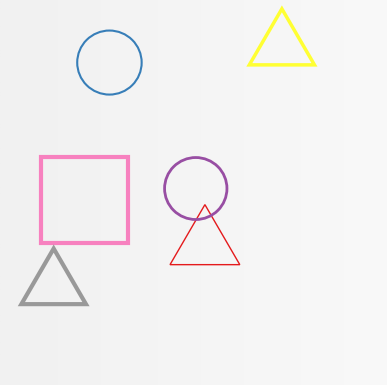[{"shape": "triangle", "thickness": 1, "radius": 0.52, "center": [0.529, 0.365]}, {"shape": "circle", "thickness": 1.5, "radius": 0.42, "center": [0.282, 0.838]}, {"shape": "circle", "thickness": 2, "radius": 0.4, "center": [0.505, 0.51]}, {"shape": "triangle", "thickness": 2.5, "radius": 0.49, "center": [0.727, 0.88]}, {"shape": "square", "thickness": 3, "radius": 0.56, "center": [0.217, 0.481]}, {"shape": "triangle", "thickness": 3, "radius": 0.48, "center": [0.138, 0.258]}]